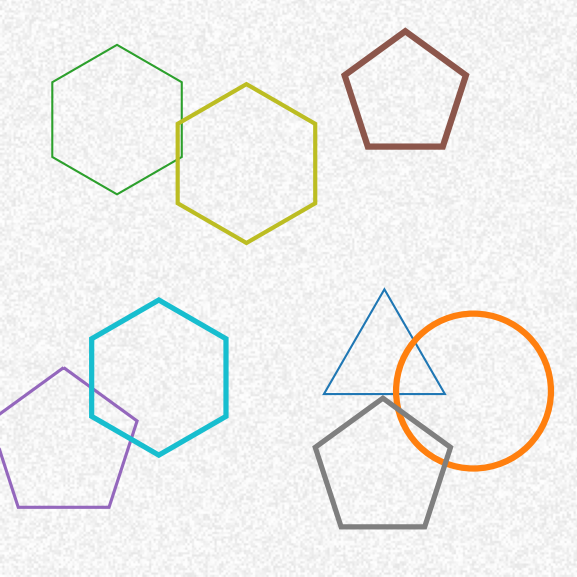[{"shape": "triangle", "thickness": 1, "radius": 0.6, "center": [0.666, 0.377]}, {"shape": "circle", "thickness": 3, "radius": 0.67, "center": [0.82, 0.322]}, {"shape": "hexagon", "thickness": 1, "radius": 0.65, "center": [0.203, 0.792]}, {"shape": "pentagon", "thickness": 1.5, "radius": 0.67, "center": [0.11, 0.229]}, {"shape": "pentagon", "thickness": 3, "radius": 0.55, "center": [0.702, 0.835]}, {"shape": "pentagon", "thickness": 2.5, "radius": 0.62, "center": [0.663, 0.186]}, {"shape": "hexagon", "thickness": 2, "radius": 0.69, "center": [0.427, 0.716]}, {"shape": "hexagon", "thickness": 2.5, "radius": 0.67, "center": [0.275, 0.345]}]